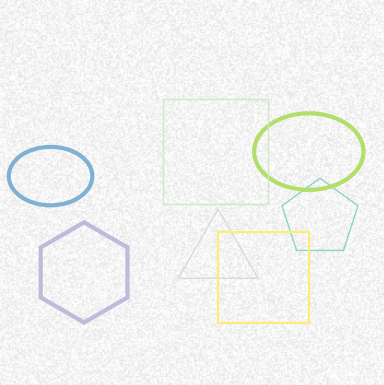[{"shape": "pentagon", "thickness": 1, "radius": 0.52, "center": [0.831, 0.433]}, {"shape": "hexagon", "thickness": 3, "radius": 0.65, "center": [0.218, 0.292]}, {"shape": "oval", "thickness": 3, "radius": 0.54, "center": [0.131, 0.543]}, {"shape": "oval", "thickness": 3, "radius": 0.71, "center": [0.802, 0.606]}, {"shape": "triangle", "thickness": 1, "radius": 0.6, "center": [0.567, 0.337]}, {"shape": "square", "thickness": 1, "radius": 0.68, "center": [0.559, 0.607]}, {"shape": "square", "thickness": 1.5, "radius": 0.59, "center": [0.684, 0.279]}]